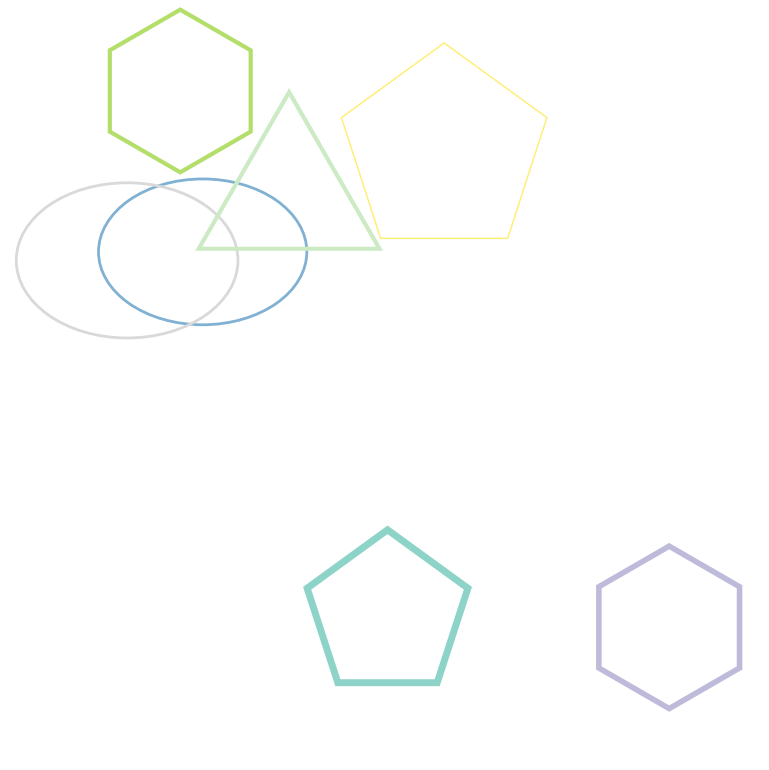[{"shape": "pentagon", "thickness": 2.5, "radius": 0.55, "center": [0.503, 0.202]}, {"shape": "hexagon", "thickness": 2, "radius": 0.53, "center": [0.869, 0.185]}, {"shape": "oval", "thickness": 1, "radius": 0.68, "center": [0.263, 0.673]}, {"shape": "hexagon", "thickness": 1.5, "radius": 0.53, "center": [0.234, 0.882]}, {"shape": "oval", "thickness": 1, "radius": 0.72, "center": [0.165, 0.662]}, {"shape": "triangle", "thickness": 1.5, "radius": 0.68, "center": [0.375, 0.745]}, {"shape": "pentagon", "thickness": 0.5, "radius": 0.7, "center": [0.577, 0.804]}]